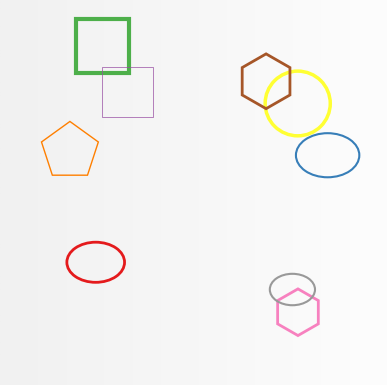[{"shape": "oval", "thickness": 2, "radius": 0.37, "center": [0.247, 0.319]}, {"shape": "oval", "thickness": 1.5, "radius": 0.41, "center": [0.845, 0.597]}, {"shape": "square", "thickness": 3, "radius": 0.35, "center": [0.265, 0.881]}, {"shape": "square", "thickness": 0.5, "radius": 0.33, "center": [0.329, 0.762]}, {"shape": "pentagon", "thickness": 1, "radius": 0.39, "center": [0.18, 0.607]}, {"shape": "circle", "thickness": 2.5, "radius": 0.42, "center": [0.768, 0.731]}, {"shape": "hexagon", "thickness": 2, "radius": 0.36, "center": [0.687, 0.789]}, {"shape": "hexagon", "thickness": 2, "radius": 0.3, "center": [0.769, 0.189]}, {"shape": "oval", "thickness": 1.5, "radius": 0.29, "center": [0.755, 0.248]}]